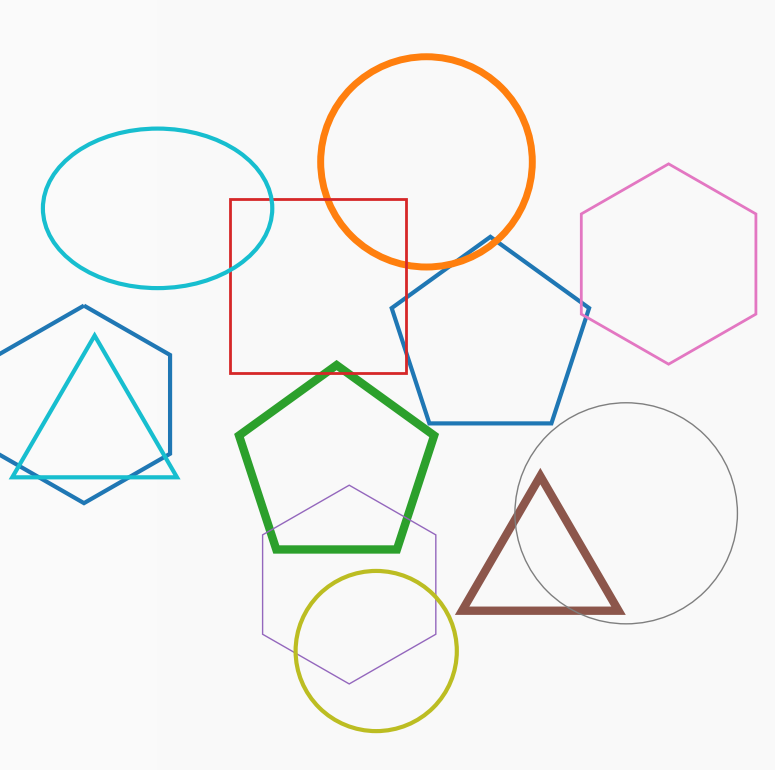[{"shape": "pentagon", "thickness": 1.5, "radius": 0.67, "center": [0.633, 0.558]}, {"shape": "hexagon", "thickness": 1.5, "radius": 0.64, "center": [0.108, 0.475]}, {"shape": "circle", "thickness": 2.5, "radius": 0.68, "center": [0.55, 0.79]}, {"shape": "pentagon", "thickness": 3, "radius": 0.66, "center": [0.434, 0.393]}, {"shape": "square", "thickness": 1, "radius": 0.57, "center": [0.411, 0.629]}, {"shape": "hexagon", "thickness": 0.5, "radius": 0.65, "center": [0.451, 0.241]}, {"shape": "triangle", "thickness": 3, "radius": 0.58, "center": [0.697, 0.265]}, {"shape": "hexagon", "thickness": 1, "radius": 0.65, "center": [0.863, 0.657]}, {"shape": "circle", "thickness": 0.5, "radius": 0.72, "center": [0.808, 0.333]}, {"shape": "circle", "thickness": 1.5, "radius": 0.52, "center": [0.485, 0.155]}, {"shape": "oval", "thickness": 1.5, "radius": 0.74, "center": [0.203, 0.729]}, {"shape": "triangle", "thickness": 1.5, "radius": 0.61, "center": [0.122, 0.441]}]